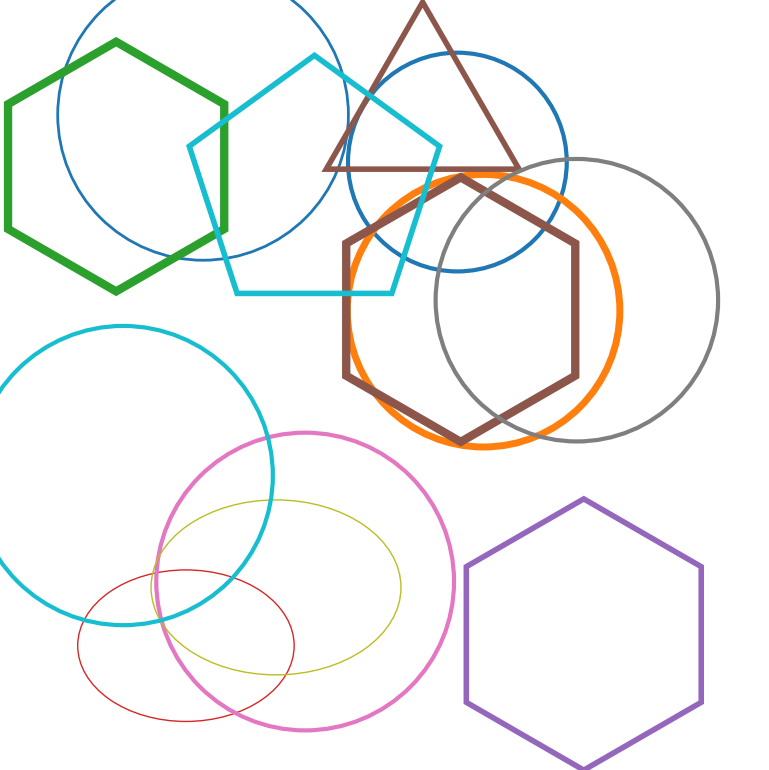[{"shape": "circle", "thickness": 1.5, "radius": 0.71, "center": [0.594, 0.79]}, {"shape": "circle", "thickness": 1, "radius": 0.94, "center": [0.264, 0.851]}, {"shape": "circle", "thickness": 2.5, "radius": 0.88, "center": [0.628, 0.596]}, {"shape": "hexagon", "thickness": 3, "radius": 0.81, "center": [0.151, 0.784]}, {"shape": "oval", "thickness": 0.5, "radius": 0.7, "center": [0.241, 0.161]}, {"shape": "hexagon", "thickness": 2, "radius": 0.88, "center": [0.758, 0.176]}, {"shape": "triangle", "thickness": 2, "radius": 0.72, "center": [0.549, 0.853]}, {"shape": "hexagon", "thickness": 3, "radius": 0.86, "center": [0.598, 0.598]}, {"shape": "circle", "thickness": 1.5, "radius": 0.97, "center": [0.396, 0.245]}, {"shape": "circle", "thickness": 1.5, "radius": 0.92, "center": [0.749, 0.61]}, {"shape": "oval", "thickness": 0.5, "radius": 0.81, "center": [0.358, 0.237]}, {"shape": "pentagon", "thickness": 2, "radius": 0.85, "center": [0.408, 0.757]}, {"shape": "circle", "thickness": 1.5, "radius": 0.97, "center": [0.16, 0.382]}]